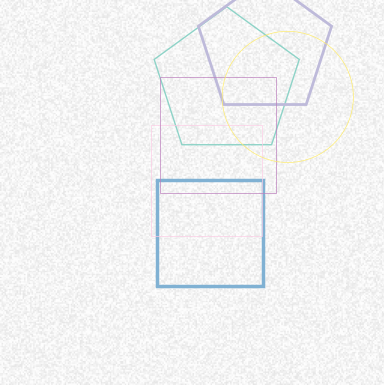[{"shape": "pentagon", "thickness": 1, "radius": 0.99, "center": [0.589, 0.784]}, {"shape": "pentagon", "thickness": 2, "radius": 0.91, "center": [0.688, 0.876]}, {"shape": "square", "thickness": 2.5, "radius": 0.69, "center": [0.546, 0.395]}, {"shape": "square", "thickness": 0.5, "radius": 0.72, "center": [0.537, 0.532]}, {"shape": "square", "thickness": 0.5, "radius": 0.75, "center": [0.566, 0.648]}, {"shape": "circle", "thickness": 0.5, "radius": 0.85, "center": [0.747, 0.748]}]